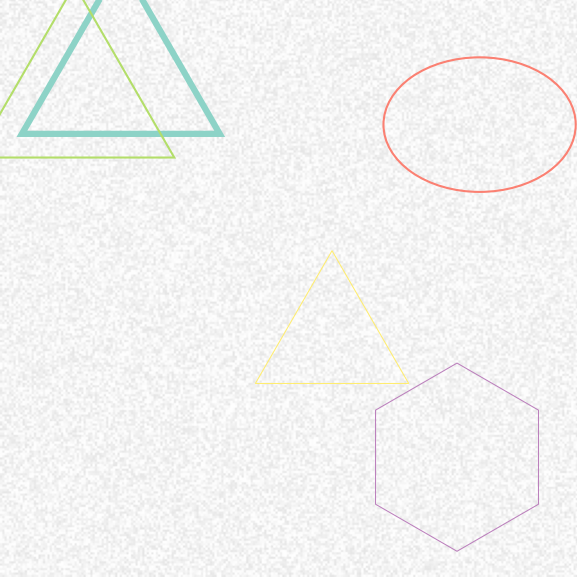[{"shape": "triangle", "thickness": 3, "radius": 0.99, "center": [0.209, 0.866]}, {"shape": "oval", "thickness": 1, "radius": 0.83, "center": [0.83, 0.783]}, {"shape": "triangle", "thickness": 1, "radius": 1.0, "center": [0.129, 0.826]}, {"shape": "hexagon", "thickness": 0.5, "radius": 0.81, "center": [0.791, 0.207]}, {"shape": "triangle", "thickness": 0.5, "radius": 0.77, "center": [0.575, 0.412]}]